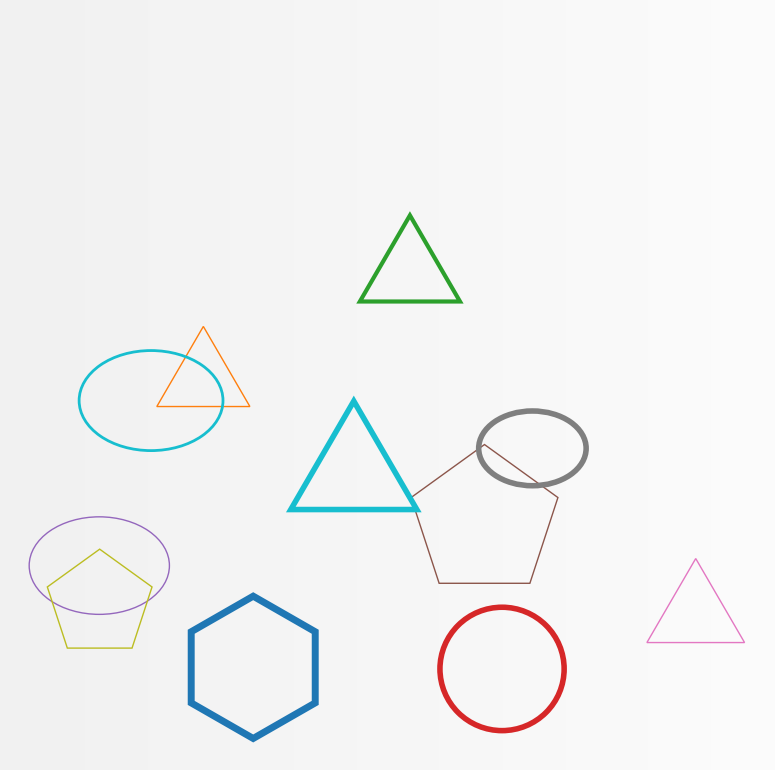[{"shape": "hexagon", "thickness": 2.5, "radius": 0.46, "center": [0.327, 0.133]}, {"shape": "triangle", "thickness": 0.5, "radius": 0.35, "center": [0.262, 0.507]}, {"shape": "triangle", "thickness": 1.5, "radius": 0.37, "center": [0.529, 0.646]}, {"shape": "circle", "thickness": 2, "radius": 0.4, "center": [0.648, 0.131]}, {"shape": "oval", "thickness": 0.5, "radius": 0.45, "center": [0.128, 0.265]}, {"shape": "pentagon", "thickness": 0.5, "radius": 0.5, "center": [0.625, 0.323]}, {"shape": "triangle", "thickness": 0.5, "radius": 0.36, "center": [0.898, 0.202]}, {"shape": "oval", "thickness": 2, "radius": 0.35, "center": [0.687, 0.418]}, {"shape": "pentagon", "thickness": 0.5, "radius": 0.36, "center": [0.129, 0.216]}, {"shape": "oval", "thickness": 1, "radius": 0.46, "center": [0.195, 0.48]}, {"shape": "triangle", "thickness": 2, "radius": 0.47, "center": [0.457, 0.385]}]